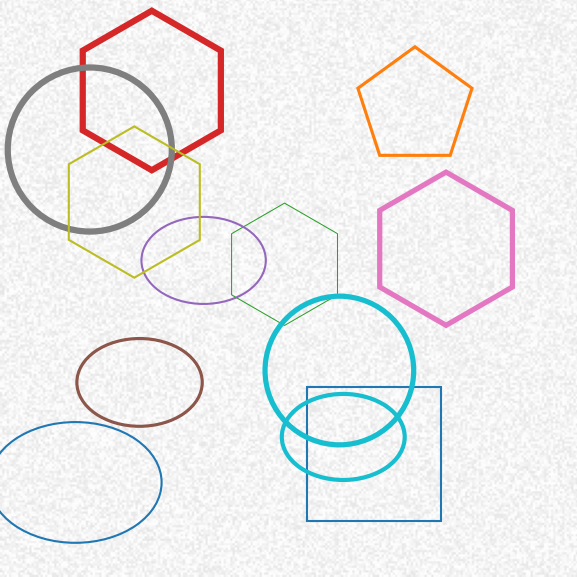[{"shape": "square", "thickness": 1, "radius": 0.58, "center": [0.648, 0.213]}, {"shape": "oval", "thickness": 1, "radius": 0.75, "center": [0.13, 0.164]}, {"shape": "pentagon", "thickness": 1.5, "radius": 0.52, "center": [0.719, 0.814]}, {"shape": "hexagon", "thickness": 0.5, "radius": 0.53, "center": [0.493, 0.542]}, {"shape": "hexagon", "thickness": 3, "radius": 0.69, "center": [0.263, 0.842]}, {"shape": "oval", "thickness": 1, "radius": 0.54, "center": [0.353, 0.548]}, {"shape": "oval", "thickness": 1.5, "radius": 0.54, "center": [0.242, 0.337]}, {"shape": "hexagon", "thickness": 2.5, "radius": 0.66, "center": [0.772, 0.568]}, {"shape": "circle", "thickness": 3, "radius": 0.71, "center": [0.155, 0.74]}, {"shape": "hexagon", "thickness": 1, "radius": 0.65, "center": [0.233, 0.649]}, {"shape": "oval", "thickness": 2, "radius": 0.53, "center": [0.594, 0.242]}, {"shape": "circle", "thickness": 2.5, "radius": 0.64, "center": [0.588, 0.358]}]